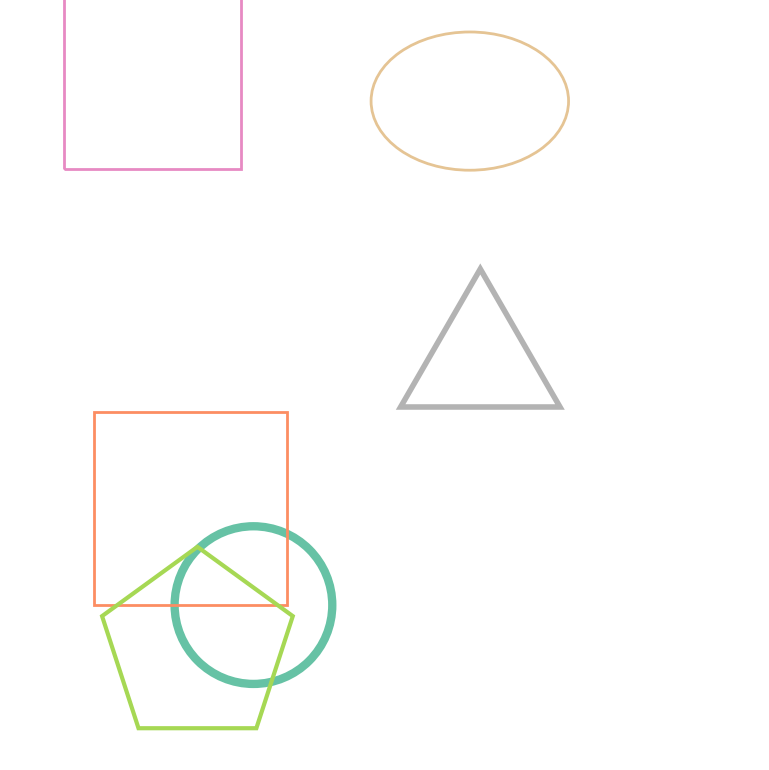[{"shape": "circle", "thickness": 3, "radius": 0.51, "center": [0.329, 0.214]}, {"shape": "square", "thickness": 1, "radius": 0.63, "center": [0.248, 0.339]}, {"shape": "square", "thickness": 1, "radius": 0.57, "center": [0.198, 0.895]}, {"shape": "pentagon", "thickness": 1.5, "radius": 0.65, "center": [0.256, 0.16]}, {"shape": "oval", "thickness": 1, "radius": 0.64, "center": [0.61, 0.869]}, {"shape": "triangle", "thickness": 2, "radius": 0.6, "center": [0.624, 0.531]}]